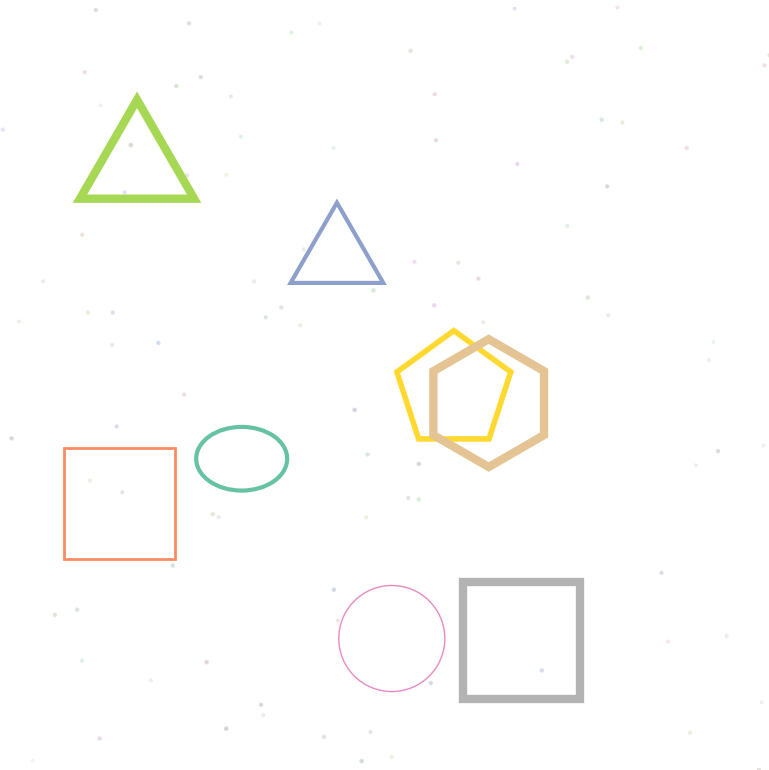[{"shape": "oval", "thickness": 1.5, "radius": 0.3, "center": [0.314, 0.404]}, {"shape": "square", "thickness": 1, "radius": 0.36, "center": [0.155, 0.346]}, {"shape": "triangle", "thickness": 1.5, "radius": 0.35, "center": [0.438, 0.667]}, {"shape": "circle", "thickness": 0.5, "radius": 0.34, "center": [0.509, 0.171]}, {"shape": "triangle", "thickness": 3, "radius": 0.43, "center": [0.178, 0.785]}, {"shape": "pentagon", "thickness": 2, "radius": 0.39, "center": [0.589, 0.493]}, {"shape": "hexagon", "thickness": 3, "radius": 0.41, "center": [0.635, 0.476]}, {"shape": "square", "thickness": 3, "radius": 0.38, "center": [0.677, 0.168]}]